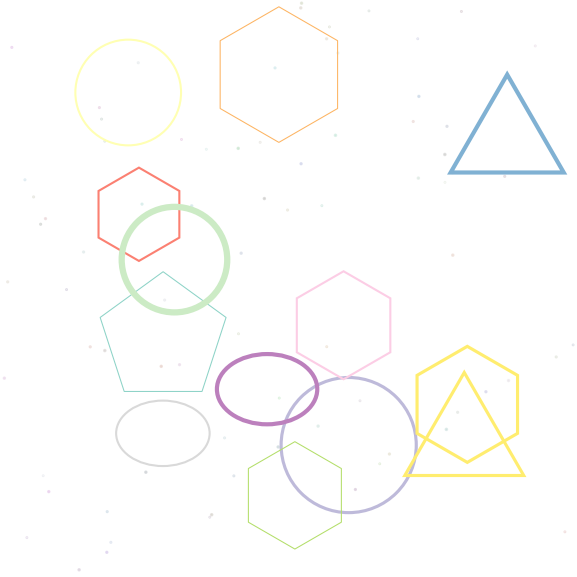[{"shape": "pentagon", "thickness": 0.5, "radius": 0.57, "center": [0.282, 0.414]}, {"shape": "circle", "thickness": 1, "radius": 0.46, "center": [0.222, 0.839]}, {"shape": "circle", "thickness": 1.5, "radius": 0.59, "center": [0.604, 0.228]}, {"shape": "hexagon", "thickness": 1, "radius": 0.4, "center": [0.241, 0.628]}, {"shape": "triangle", "thickness": 2, "radius": 0.57, "center": [0.878, 0.757]}, {"shape": "hexagon", "thickness": 0.5, "radius": 0.59, "center": [0.483, 0.87]}, {"shape": "hexagon", "thickness": 0.5, "radius": 0.46, "center": [0.511, 0.141]}, {"shape": "hexagon", "thickness": 1, "radius": 0.47, "center": [0.595, 0.436]}, {"shape": "oval", "thickness": 1, "radius": 0.4, "center": [0.282, 0.249]}, {"shape": "oval", "thickness": 2, "radius": 0.43, "center": [0.462, 0.325]}, {"shape": "circle", "thickness": 3, "radius": 0.46, "center": [0.302, 0.55]}, {"shape": "triangle", "thickness": 1.5, "radius": 0.59, "center": [0.804, 0.235]}, {"shape": "hexagon", "thickness": 1.5, "radius": 0.5, "center": [0.809, 0.299]}]